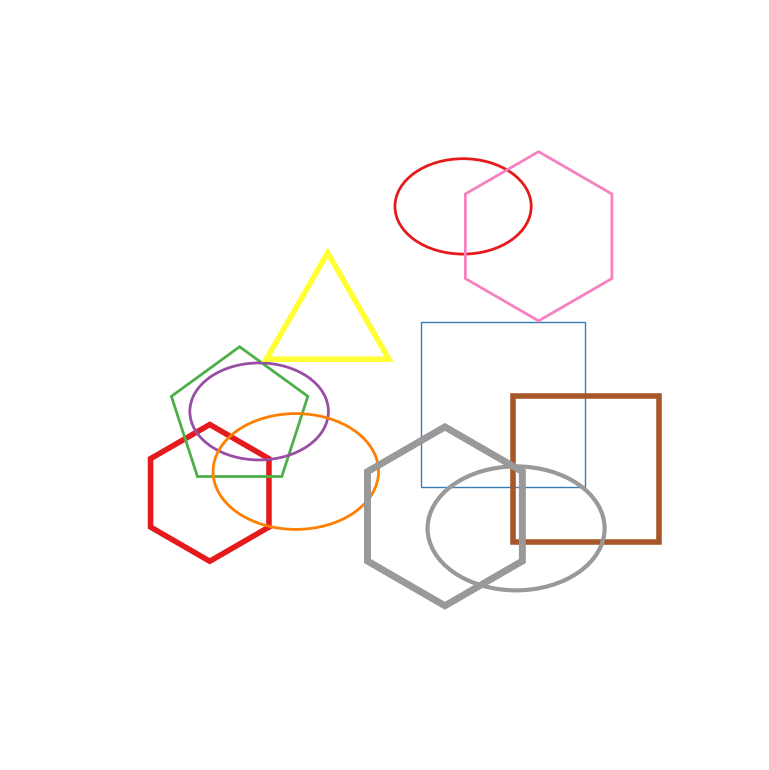[{"shape": "oval", "thickness": 1, "radius": 0.44, "center": [0.601, 0.732]}, {"shape": "hexagon", "thickness": 2, "radius": 0.44, "center": [0.272, 0.36]}, {"shape": "square", "thickness": 0.5, "radius": 0.54, "center": [0.653, 0.475]}, {"shape": "pentagon", "thickness": 1, "radius": 0.47, "center": [0.311, 0.457]}, {"shape": "oval", "thickness": 1, "radius": 0.45, "center": [0.337, 0.466]}, {"shape": "oval", "thickness": 1, "radius": 0.54, "center": [0.384, 0.388]}, {"shape": "triangle", "thickness": 2, "radius": 0.46, "center": [0.426, 0.58]}, {"shape": "square", "thickness": 2, "radius": 0.47, "center": [0.761, 0.39]}, {"shape": "hexagon", "thickness": 1, "radius": 0.55, "center": [0.7, 0.693]}, {"shape": "oval", "thickness": 1.5, "radius": 0.57, "center": [0.67, 0.314]}, {"shape": "hexagon", "thickness": 2.5, "radius": 0.58, "center": [0.578, 0.329]}]